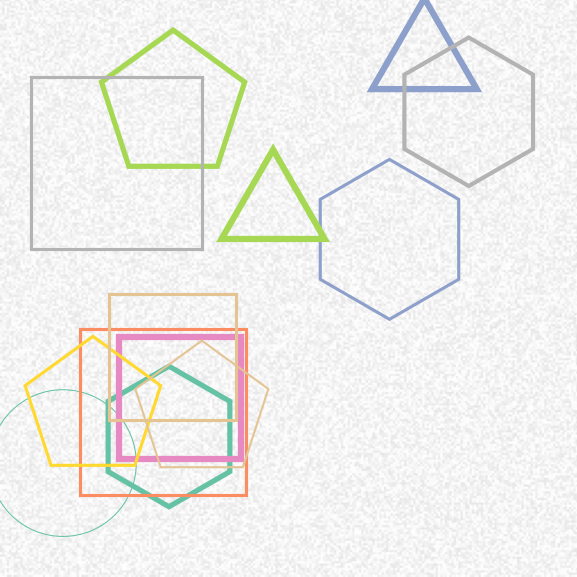[{"shape": "circle", "thickness": 0.5, "radius": 0.64, "center": [0.109, 0.197]}, {"shape": "hexagon", "thickness": 2.5, "radius": 0.61, "center": [0.293, 0.243]}, {"shape": "square", "thickness": 1.5, "radius": 0.72, "center": [0.282, 0.285]}, {"shape": "triangle", "thickness": 3, "radius": 0.52, "center": [0.735, 0.897]}, {"shape": "hexagon", "thickness": 1.5, "radius": 0.69, "center": [0.674, 0.585]}, {"shape": "square", "thickness": 3, "radius": 0.53, "center": [0.312, 0.31]}, {"shape": "triangle", "thickness": 3, "radius": 0.52, "center": [0.473, 0.637]}, {"shape": "pentagon", "thickness": 2.5, "radius": 0.65, "center": [0.3, 0.817]}, {"shape": "pentagon", "thickness": 1.5, "radius": 0.62, "center": [0.161, 0.293]}, {"shape": "square", "thickness": 1.5, "radius": 0.55, "center": [0.298, 0.381]}, {"shape": "pentagon", "thickness": 1, "radius": 0.61, "center": [0.349, 0.288]}, {"shape": "hexagon", "thickness": 2, "radius": 0.64, "center": [0.812, 0.806]}, {"shape": "square", "thickness": 1.5, "radius": 0.74, "center": [0.202, 0.717]}]